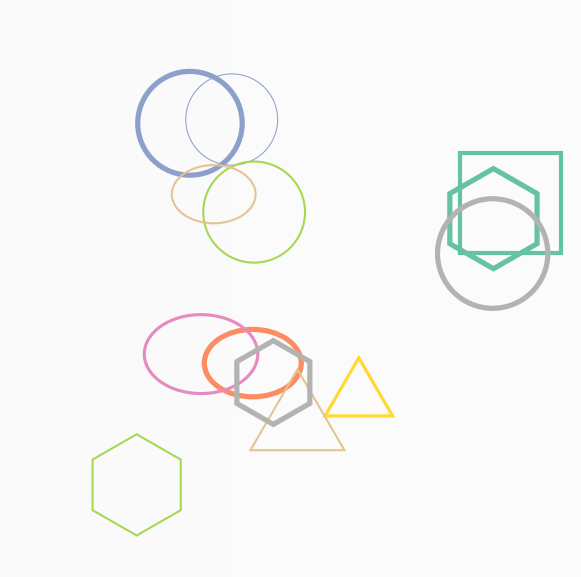[{"shape": "hexagon", "thickness": 2.5, "radius": 0.43, "center": [0.849, 0.621]}, {"shape": "square", "thickness": 2, "radius": 0.43, "center": [0.879, 0.647]}, {"shape": "oval", "thickness": 2.5, "radius": 0.42, "center": [0.435, 0.37]}, {"shape": "circle", "thickness": 2.5, "radius": 0.45, "center": [0.327, 0.786]}, {"shape": "circle", "thickness": 0.5, "radius": 0.4, "center": [0.399, 0.792]}, {"shape": "oval", "thickness": 1.5, "radius": 0.49, "center": [0.346, 0.386]}, {"shape": "circle", "thickness": 1, "radius": 0.44, "center": [0.437, 0.632]}, {"shape": "hexagon", "thickness": 1, "radius": 0.44, "center": [0.235, 0.16]}, {"shape": "triangle", "thickness": 1.5, "radius": 0.34, "center": [0.617, 0.312]}, {"shape": "oval", "thickness": 1, "radius": 0.36, "center": [0.368, 0.663]}, {"shape": "triangle", "thickness": 1, "radius": 0.47, "center": [0.512, 0.266]}, {"shape": "hexagon", "thickness": 2.5, "radius": 0.36, "center": [0.47, 0.337]}, {"shape": "circle", "thickness": 2.5, "radius": 0.47, "center": [0.848, 0.56]}]